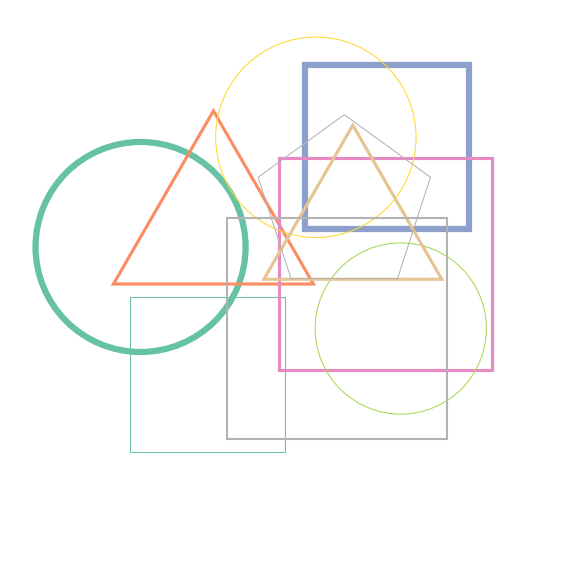[{"shape": "square", "thickness": 0.5, "radius": 0.67, "center": [0.359, 0.351]}, {"shape": "circle", "thickness": 3, "radius": 0.91, "center": [0.243, 0.571]}, {"shape": "triangle", "thickness": 1.5, "radius": 1.0, "center": [0.37, 0.607]}, {"shape": "square", "thickness": 3, "radius": 0.71, "center": [0.671, 0.745]}, {"shape": "square", "thickness": 1.5, "radius": 0.92, "center": [0.668, 0.542]}, {"shape": "circle", "thickness": 0.5, "radius": 0.74, "center": [0.694, 0.43]}, {"shape": "circle", "thickness": 0.5, "radius": 0.87, "center": [0.547, 0.761]}, {"shape": "triangle", "thickness": 1.5, "radius": 0.89, "center": [0.611, 0.604]}, {"shape": "square", "thickness": 1, "radius": 0.95, "center": [0.583, 0.43]}, {"shape": "pentagon", "thickness": 0.5, "radius": 0.78, "center": [0.596, 0.644]}]